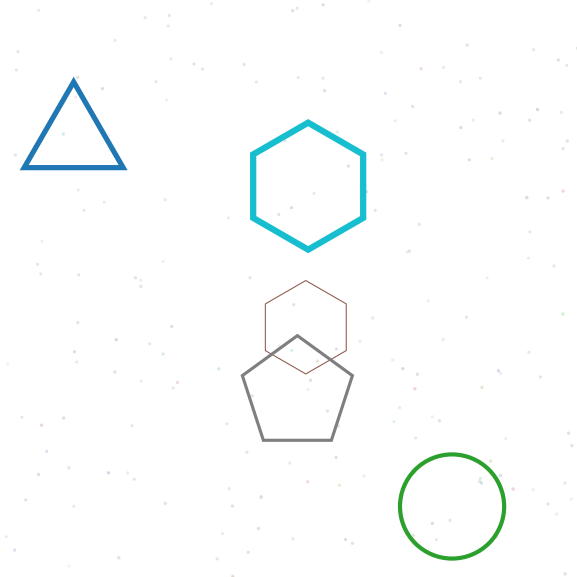[{"shape": "triangle", "thickness": 2.5, "radius": 0.49, "center": [0.128, 0.758]}, {"shape": "circle", "thickness": 2, "radius": 0.45, "center": [0.783, 0.122]}, {"shape": "hexagon", "thickness": 0.5, "radius": 0.4, "center": [0.529, 0.432]}, {"shape": "pentagon", "thickness": 1.5, "radius": 0.5, "center": [0.515, 0.318]}, {"shape": "hexagon", "thickness": 3, "radius": 0.55, "center": [0.534, 0.677]}]